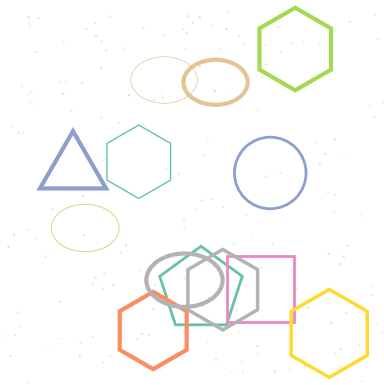[{"shape": "hexagon", "thickness": 1, "radius": 0.48, "center": [0.36, 0.58]}, {"shape": "pentagon", "thickness": 2, "radius": 0.56, "center": [0.522, 0.248]}, {"shape": "hexagon", "thickness": 3, "radius": 0.5, "center": [0.398, 0.142]}, {"shape": "triangle", "thickness": 3, "radius": 0.5, "center": [0.19, 0.56]}, {"shape": "circle", "thickness": 2, "radius": 0.46, "center": [0.702, 0.551]}, {"shape": "square", "thickness": 2, "radius": 0.43, "center": [0.676, 0.249]}, {"shape": "hexagon", "thickness": 3, "radius": 0.54, "center": [0.767, 0.873]}, {"shape": "oval", "thickness": 0.5, "radius": 0.44, "center": [0.221, 0.408]}, {"shape": "hexagon", "thickness": 2.5, "radius": 0.57, "center": [0.855, 0.134]}, {"shape": "oval", "thickness": 3, "radius": 0.42, "center": [0.56, 0.786]}, {"shape": "oval", "thickness": 0.5, "radius": 0.43, "center": [0.426, 0.792]}, {"shape": "oval", "thickness": 3, "radius": 0.5, "center": [0.479, 0.272]}, {"shape": "hexagon", "thickness": 2.5, "radius": 0.52, "center": [0.579, 0.248]}]